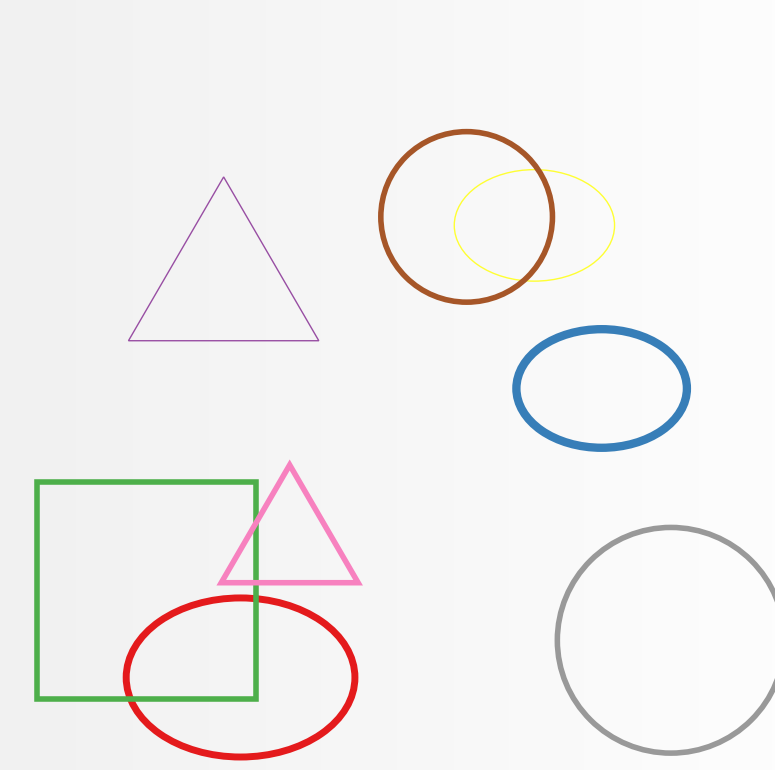[{"shape": "oval", "thickness": 2.5, "radius": 0.74, "center": [0.31, 0.12]}, {"shape": "oval", "thickness": 3, "radius": 0.55, "center": [0.776, 0.495]}, {"shape": "square", "thickness": 2, "radius": 0.7, "center": [0.189, 0.233]}, {"shape": "triangle", "thickness": 0.5, "radius": 0.71, "center": [0.289, 0.628]}, {"shape": "oval", "thickness": 0.5, "radius": 0.52, "center": [0.69, 0.707]}, {"shape": "circle", "thickness": 2, "radius": 0.55, "center": [0.602, 0.718]}, {"shape": "triangle", "thickness": 2, "radius": 0.51, "center": [0.374, 0.294]}, {"shape": "circle", "thickness": 2, "radius": 0.73, "center": [0.866, 0.168]}]